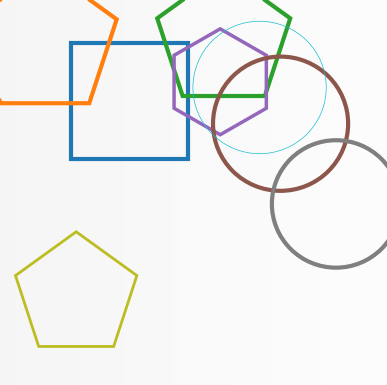[{"shape": "square", "thickness": 3, "radius": 0.76, "center": [0.334, 0.738]}, {"shape": "pentagon", "thickness": 3, "radius": 0.97, "center": [0.116, 0.89]}, {"shape": "pentagon", "thickness": 3, "radius": 0.9, "center": [0.577, 0.897]}, {"shape": "hexagon", "thickness": 2.5, "radius": 0.69, "center": [0.568, 0.788]}, {"shape": "circle", "thickness": 3, "radius": 0.87, "center": [0.724, 0.679]}, {"shape": "circle", "thickness": 3, "radius": 0.83, "center": [0.867, 0.47]}, {"shape": "pentagon", "thickness": 2, "radius": 0.82, "center": [0.197, 0.233]}, {"shape": "circle", "thickness": 0.5, "radius": 0.86, "center": [0.67, 0.773]}]